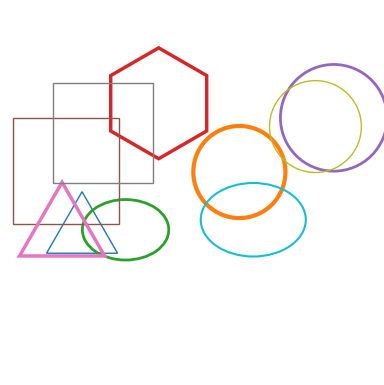[{"shape": "triangle", "thickness": 1, "radius": 0.53, "center": [0.213, 0.396]}, {"shape": "circle", "thickness": 3, "radius": 0.6, "center": [0.622, 0.553]}, {"shape": "oval", "thickness": 2, "radius": 0.56, "center": [0.326, 0.403]}, {"shape": "hexagon", "thickness": 2.5, "radius": 0.72, "center": [0.412, 0.732]}, {"shape": "circle", "thickness": 2, "radius": 0.69, "center": [0.867, 0.694]}, {"shape": "square", "thickness": 1, "radius": 0.69, "center": [0.172, 0.557]}, {"shape": "triangle", "thickness": 2.5, "radius": 0.64, "center": [0.161, 0.399]}, {"shape": "square", "thickness": 1, "radius": 0.65, "center": [0.268, 0.654]}, {"shape": "circle", "thickness": 1, "radius": 0.6, "center": [0.819, 0.671]}, {"shape": "oval", "thickness": 1.5, "radius": 0.68, "center": [0.658, 0.429]}]